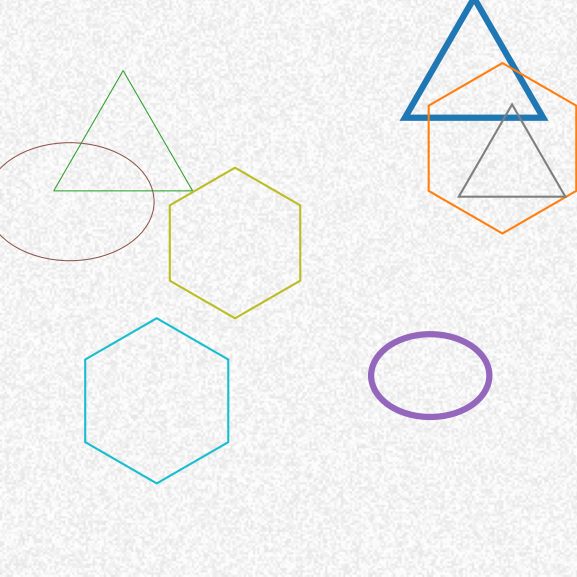[{"shape": "triangle", "thickness": 3, "radius": 0.69, "center": [0.821, 0.864]}, {"shape": "hexagon", "thickness": 1, "radius": 0.74, "center": [0.87, 0.742]}, {"shape": "triangle", "thickness": 0.5, "radius": 0.69, "center": [0.213, 0.738]}, {"shape": "oval", "thickness": 3, "radius": 0.51, "center": [0.745, 0.349]}, {"shape": "oval", "thickness": 0.5, "radius": 0.73, "center": [0.121, 0.65]}, {"shape": "triangle", "thickness": 1, "radius": 0.53, "center": [0.887, 0.712]}, {"shape": "hexagon", "thickness": 1, "radius": 0.65, "center": [0.407, 0.578]}, {"shape": "hexagon", "thickness": 1, "radius": 0.72, "center": [0.271, 0.305]}]